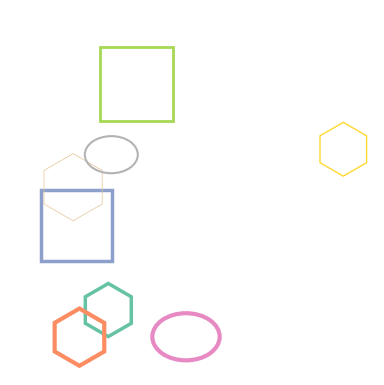[{"shape": "hexagon", "thickness": 2.5, "radius": 0.34, "center": [0.281, 0.195]}, {"shape": "hexagon", "thickness": 3, "radius": 0.37, "center": [0.206, 0.124]}, {"shape": "square", "thickness": 2.5, "radius": 0.46, "center": [0.198, 0.413]}, {"shape": "oval", "thickness": 3, "radius": 0.44, "center": [0.483, 0.125]}, {"shape": "square", "thickness": 2, "radius": 0.48, "center": [0.354, 0.782]}, {"shape": "hexagon", "thickness": 1, "radius": 0.35, "center": [0.892, 0.612]}, {"shape": "hexagon", "thickness": 0.5, "radius": 0.44, "center": [0.19, 0.514]}, {"shape": "oval", "thickness": 1.5, "radius": 0.34, "center": [0.289, 0.598]}]